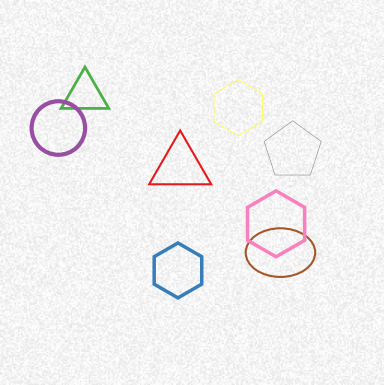[{"shape": "triangle", "thickness": 1.5, "radius": 0.47, "center": [0.468, 0.568]}, {"shape": "hexagon", "thickness": 2.5, "radius": 0.36, "center": [0.462, 0.298]}, {"shape": "triangle", "thickness": 2, "radius": 0.36, "center": [0.221, 0.754]}, {"shape": "circle", "thickness": 3, "radius": 0.35, "center": [0.152, 0.667]}, {"shape": "hexagon", "thickness": 0.5, "radius": 0.36, "center": [0.619, 0.72]}, {"shape": "oval", "thickness": 1.5, "radius": 0.45, "center": [0.728, 0.344]}, {"shape": "hexagon", "thickness": 2.5, "radius": 0.43, "center": [0.717, 0.419]}, {"shape": "pentagon", "thickness": 0.5, "radius": 0.39, "center": [0.76, 0.608]}]